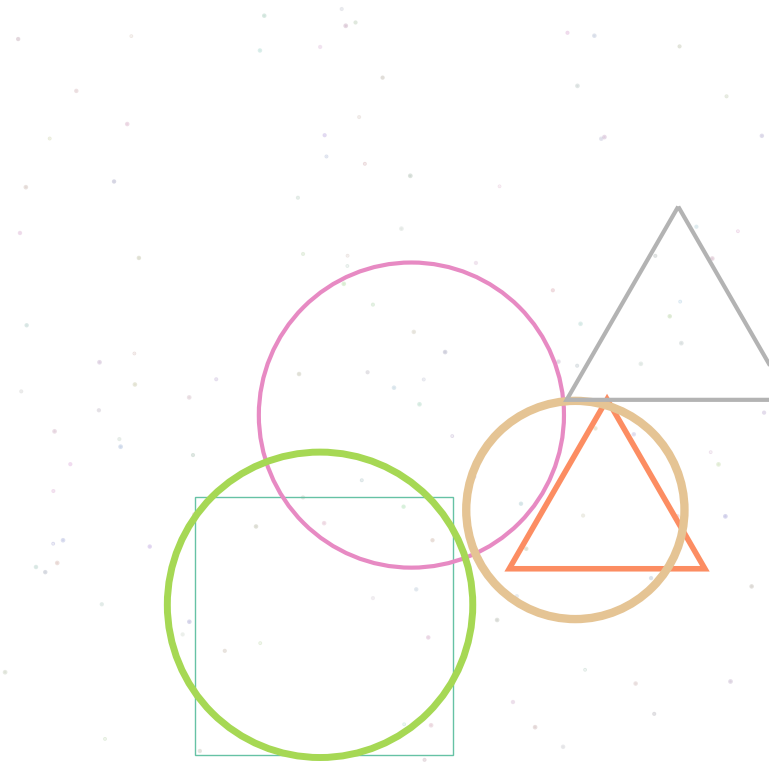[{"shape": "square", "thickness": 0.5, "radius": 0.84, "center": [0.421, 0.187]}, {"shape": "triangle", "thickness": 2, "radius": 0.73, "center": [0.788, 0.335]}, {"shape": "circle", "thickness": 1.5, "radius": 0.99, "center": [0.534, 0.461]}, {"shape": "circle", "thickness": 2.5, "radius": 0.99, "center": [0.416, 0.215]}, {"shape": "circle", "thickness": 3, "radius": 0.71, "center": [0.747, 0.338]}, {"shape": "triangle", "thickness": 1.5, "radius": 0.84, "center": [0.881, 0.564]}]